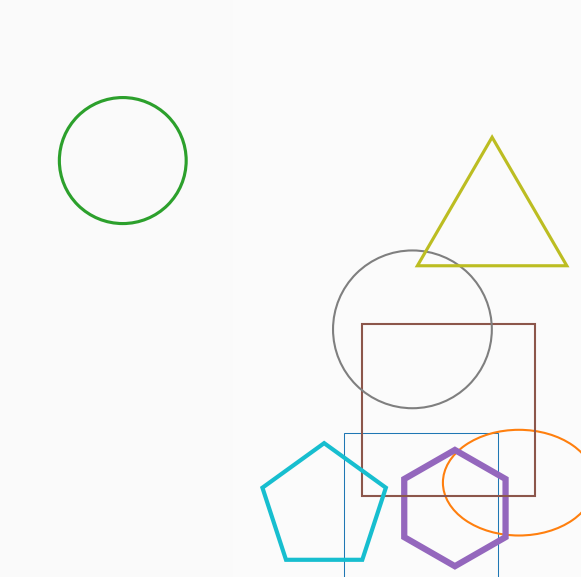[{"shape": "square", "thickness": 0.5, "radius": 0.66, "center": [0.724, 0.117]}, {"shape": "oval", "thickness": 1, "radius": 0.65, "center": [0.893, 0.163]}, {"shape": "circle", "thickness": 1.5, "radius": 0.55, "center": [0.211, 0.721]}, {"shape": "hexagon", "thickness": 3, "radius": 0.5, "center": [0.783, 0.119]}, {"shape": "square", "thickness": 1, "radius": 0.74, "center": [0.772, 0.289]}, {"shape": "circle", "thickness": 1, "radius": 0.68, "center": [0.71, 0.429]}, {"shape": "triangle", "thickness": 1.5, "radius": 0.74, "center": [0.847, 0.613]}, {"shape": "pentagon", "thickness": 2, "radius": 0.56, "center": [0.558, 0.12]}]